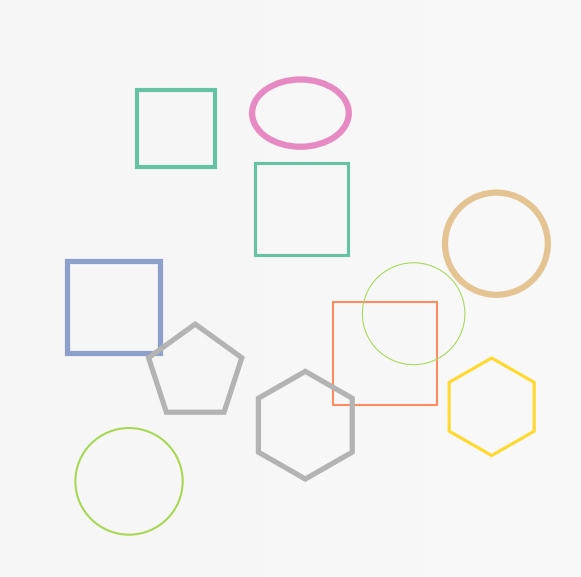[{"shape": "square", "thickness": 1.5, "radius": 0.4, "center": [0.519, 0.638]}, {"shape": "square", "thickness": 2, "radius": 0.33, "center": [0.303, 0.777]}, {"shape": "square", "thickness": 1, "radius": 0.45, "center": [0.663, 0.386]}, {"shape": "square", "thickness": 2.5, "radius": 0.4, "center": [0.195, 0.468]}, {"shape": "oval", "thickness": 3, "radius": 0.42, "center": [0.517, 0.803]}, {"shape": "circle", "thickness": 1, "radius": 0.46, "center": [0.222, 0.166]}, {"shape": "circle", "thickness": 0.5, "radius": 0.44, "center": [0.712, 0.456]}, {"shape": "hexagon", "thickness": 1.5, "radius": 0.42, "center": [0.846, 0.295]}, {"shape": "circle", "thickness": 3, "radius": 0.44, "center": [0.854, 0.577]}, {"shape": "hexagon", "thickness": 2.5, "radius": 0.47, "center": [0.525, 0.263]}, {"shape": "pentagon", "thickness": 2.5, "radius": 0.42, "center": [0.336, 0.354]}]